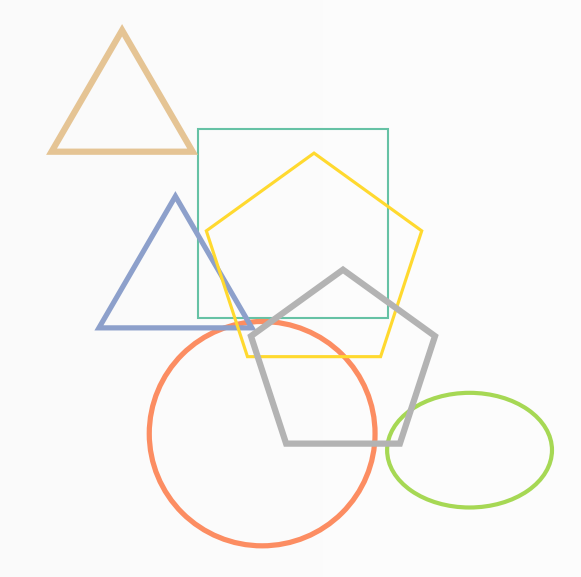[{"shape": "square", "thickness": 1, "radius": 0.82, "center": [0.504, 0.612]}, {"shape": "circle", "thickness": 2.5, "radius": 0.97, "center": [0.451, 0.248]}, {"shape": "triangle", "thickness": 2.5, "radius": 0.76, "center": [0.302, 0.507]}, {"shape": "oval", "thickness": 2, "radius": 0.71, "center": [0.808, 0.22]}, {"shape": "pentagon", "thickness": 1.5, "radius": 0.97, "center": [0.54, 0.539]}, {"shape": "triangle", "thickness": 3, "radius": 0.7, "center": [0.21, 0.807]}, {"shape": "pentagon", "thickness": 3, "radius": 0.83, "center": [0.59, 0.366]}]